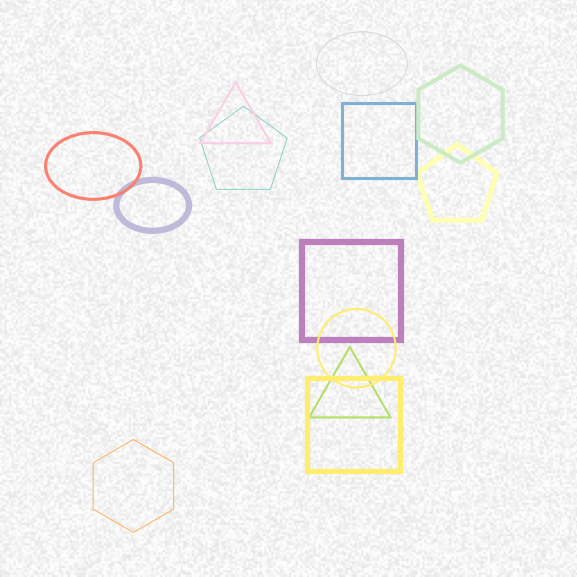[{"shape": "pentagon", "thickness": 0.5, "radius": 0.4, "center": [0.421, 0.736]}, {"shape": "pentagon", "thickness": 2.5, "radius": 0.36, "center": [0.792, 0.677]}, {"shape": "oval", "thickness": 3, "radius": 0.32, "center": [0.264, 0.643]}, {"shape": "oval", "thickness": 1.5, "radius": 0.41, "center": [0.161, 0.712]}, {"shape": "square", "thickness": 1.5, "radius": 0.32, "center": [0.656, 0.756]}, {"shape": "hexagon", "thickness": 0.5, "radius": 0.4, "center": [0.231, 0.158]}, {"shape": "triangle", "thickness": 1, "radius": 0.41, "center": [0.606, 0.317]}, {"shape": "triangle", "thickness": 1, "radius": 0.35, "center": [0.408, 0.786]}, {"shape": "oval", "thickness": 0.5, "radius": 0.39, "center": [0.627, 0.889]}, {"shape": "square", "thickness": 3, "radius": 0.43, "center": [0.608, 0.495]}, {"shape": "hexagon", "thickness": 2, "radius": 0.42, "center": [0.797, 0.802]}, {"shape": "circle", "thickness": 1, "radius": 0.34, "center": [0.617, 0.396]}, {"shape": "square", "thickness": 2.5, "radius": 0.4, "center": [0.613, 0.265]}]